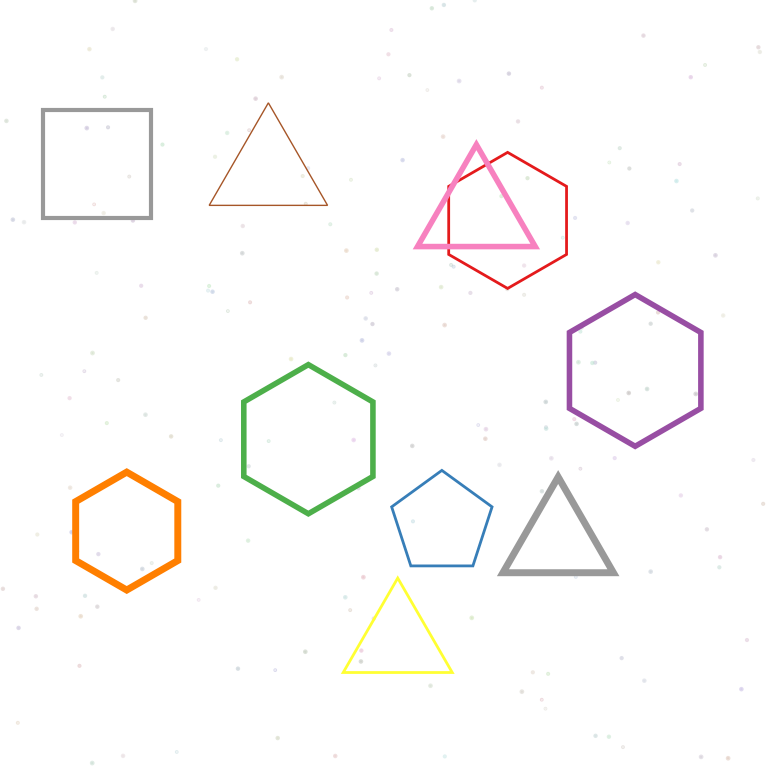[{"shape": "hexagon", "thickness": 1, "radius": 0.44, "center": [0.659, 0.714]}, {"shape": "pentagon", "thickness": 1, "radius": 0.34, "center": [0.574, 0.321]}, {"shape": "hexagon", "thickness": 2, "radius": 0.48, "center": [0.4, 0.43]}, {"shape": "hexagon", "thickness": 2, "radius": 0.49, "center": [0.825, 0.519]}, {"shape": "hexagon", "thickness": 2.5, "radius": 0.38, "center": [0.165, 0.31]}, {"shape": "triangle", "thickness": 1, "radius": 0.41, "center": [0.517, 0.167]}, {"shape": "triangle", "thickness": 0.5, "radius": 0.44, "center": [0.349, 0.778]}, {"shape": "triangle", "thickness": 2, "radius": 0.44, "center": [0.619, 0.724]}, {"shape": "triangle", "thickness": 2.5, "radius": 0.41, "center": [0.725, 0.298]}, {"shape": "square", "thickness": 1.5, "radius": 0.35, "center": [0.126, 0.787]}]